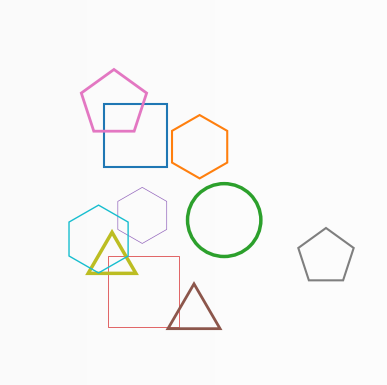[{"shape": "square", "thickness": 1.5, "radius": 0.4, "center": [0.35, 0.648]}, {"shape": "hexagon", "thickness": 1.5, "radius": 0.41, "center": [0.515, 0.619]}, {"shape": "circle", "thickness": 2.5, "radius": 0.47, "center": [0.579, 0.428]}, {"shape": "square", "thickness": 0.5, "radius": 0.46, "center": [0.37, 0.242]}, {"shape": "hexagon", "thickness": 0.5, "radius": 0.36, "center": [0.367, 0.44]}, {"shape": "triangle", "thickness": 2, "radius": 0.39, "center": [0.501, 0.185]}, {"shape": "pentagon", "thickness": 2, "radius": 0.44, "center": [0.294, 0.731]}, {"shape": "pentagon", "thickness": 1.5, "radius": 0.38, "center": [0.841, 0.333]}, {"shape": "triangle", "thickness": 2.5, "radius": 0.36, "center": [0.289, 0.326]}, {"shape": "hexagon", "thickness": 1, "radius": 0.44, "center": [0.254, 0.379]}]